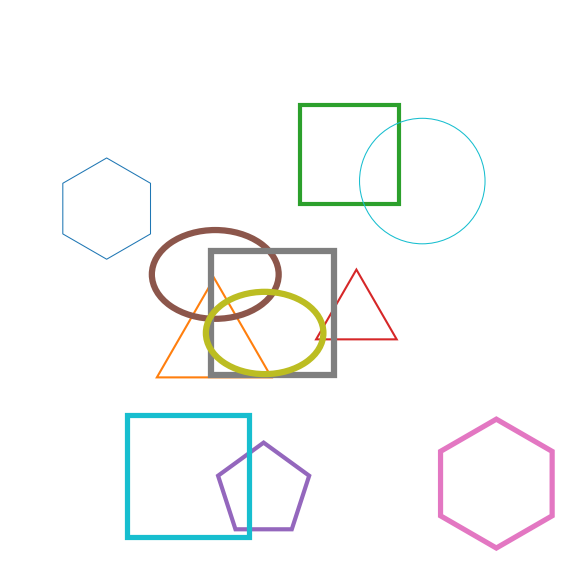[{"shape": "hexagon", "thickness": 0.5, "radius": 0.44, "center": [0.185, 0.638]}, {"shape": "triangle", "thickness": 1, "radius": 0.57, "center": [0.371, 0.403]}, {"shape": "square", "thickness": 2, "radius": 0.43, "center": [0.605, 0.731]}, {"shape": "triangle", "thickness": 1, "radius": 0.4, "center": [0.617, 0.452]}, {"shape": "pentagon", "thickness": 2, "radius": 0.41, "center": [0.456, 0.15]}, {"shape": "oval", "thickness": 3, "radius": 0.55, "center": [0.373, 0.524]}, {"shape": "hexagon", "thickness": 2.5, "radius": 0.56, "center": [0.859, 0.162]}, {"shape": "square", "thickness": 3, "radius": 0.53, "center": [0.472, 0.457]}, {"shape": "oval", "thickness": 3, "radius": 0.51, "center": [0.458, 0.423]}, {"shape": "square", "thickness": 2.5, "radius": 0.53, "center": [0.326, 0.175]}, {"shape": "circle", "thickness": 0.5, "radius": 0.54, "center": [0.731, 0.686]}]